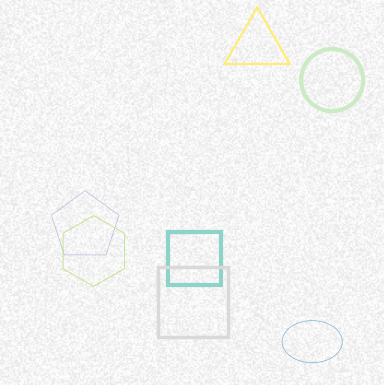[{"shape": "square", "thickness": 3, "radius": 0.34, "center": [0.505, 0.328]}, {"shape": "pentagon", "thickness": 0.5, "radius": 0.46, "center": [0.221, 0.413]}, {"shape": "oval", "thickness": 0.5, "radius": 0.39, "center": [0.811, 0.113]}, {"shape": "hexagon", "thickness": 0.5, "radius": 0.46, "center": [0.243, 0.348]}, {"shape": "square", "thickness": 2.5, "radius": 0.45, "center": [0.502, 0.216]}, {"shape": "circle", "thickness": 3, "radius": 0.4, "center": [0.863, 0.792]}, {"shape": "triangle", "thickness": 1.5, "radius": 0.49, "center": [0.668, 0.883]}]